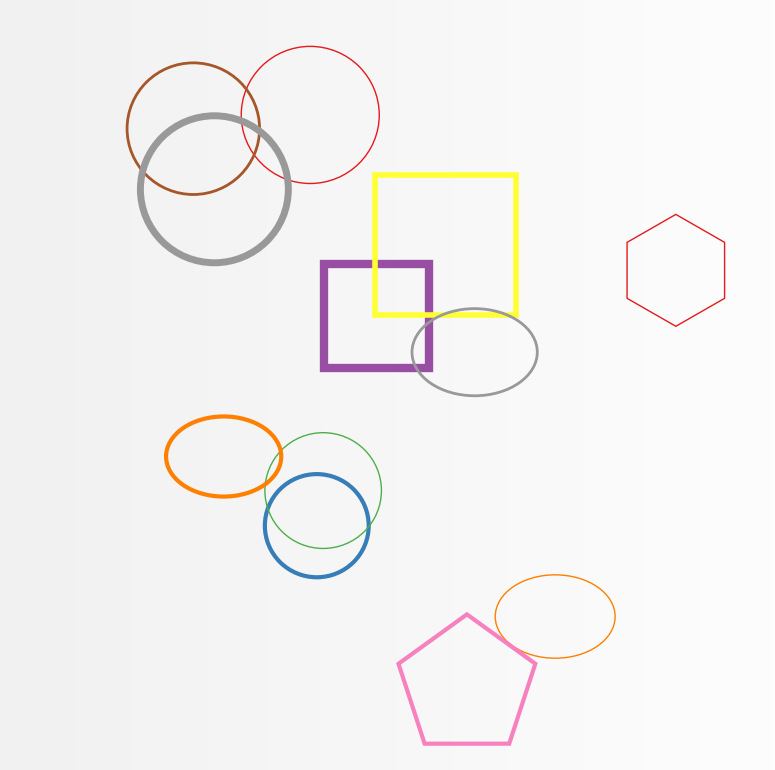[{"shape": "hexagon", "thickness": 0.5, "radius": 0.36, "center": [0.872, 0.649]}, {"shape": "circle", "thickness": 0.5, "radius": 0.45, "center": [0.4, 0.851]}, {"shape": "circle", "thickness": 1.5, "radius": 0.33, "center": [0.409, 0.317]}, {"shape": "circle", "thickness": 0.5, "radius": 0.38, "center": [0.417, 0.363]}, {"shape": "square", "thickness": 3, "radius": 0.34, "center": [0.486, 0.59]}, {"shape": "oval", "thickness": 1.5, "radius": 0.37, "center": [0.289, 0.407]}, {"shape": "oval", "thickness": 0.5, "radius": 0.39, "center": [0.716, 0.199]}, {"shape": "square", "thickness": 2, "radius": 0.46, "center": [0.575, 0.682]}, {"shape": "circle", "thickness": 1, "radius": 0.43, "center": [0.249, 0.833]}, {"shape": "pentagon", "thickness": 1.5, "radius": 0.46, "center": [0.602, 0.109]}, {"shape": "circle", "thickness": 2.5, "radius": 0.48, "center": [0.277, 0.754]}, {"shape": "oval", "thickness": 1, "radius": 0.4, "center": [0.612, 0.543]}]